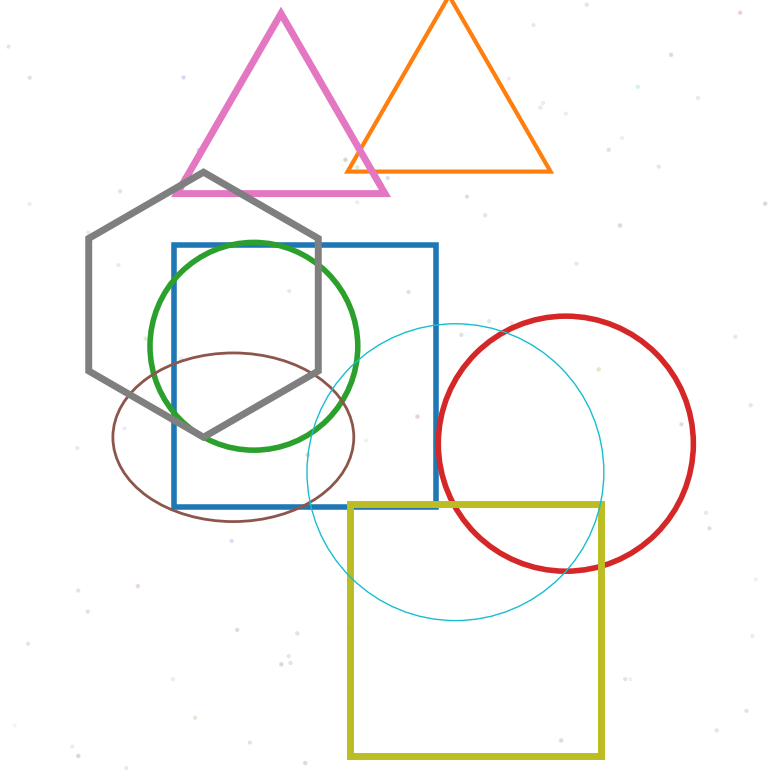[{"shape": "square", "thickness": 2, "radius": 0.85, "center": [0.396, 0.512]}, {"shape": "triangle", "thickness": 1.5, "radius": 0.76, "center": [0.583, 0.853]}, {"shape": "circle", "thickness": 2, "radius": 0.67, "center": [0.33, 0.55]}, {"shape": "circle", "thickness": 2, "radius": 0.83, "center": [0.735, 0.424]}, {"shape": "oval", "thickness": 1, "radius": 0.78, "center": [0.303, 0.432]}, {"shape": "triangle", "thickness": 2.5, "radius": 0.78, "center": [0.365, 0.827]}, {"shape": "hexagon", "thickness": 2.5, "radius": 0.86, "center": [0.264, 0.604]}, {"shape": "square", "thickness": 2.5, "radius": 0.82, "center": [0.618, 0.182]}, {"shape": "circle", "thickness": 0.5, "radius": 0.96, "center": [0.591, 0.387]}]